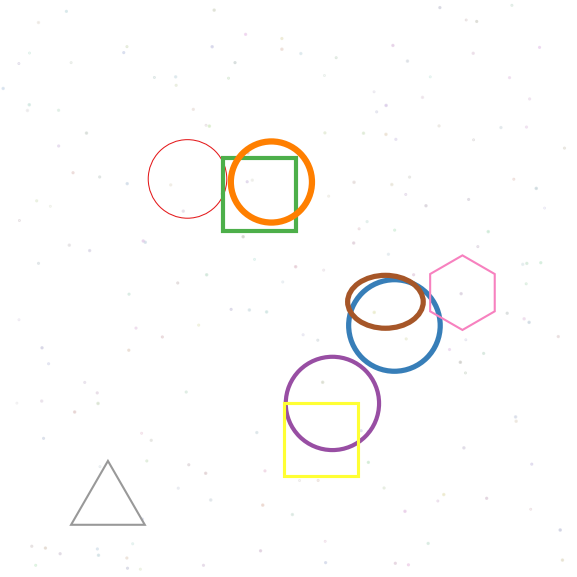[{"shape": "circle", "thickness": 0.5, "radius": 0.34, "center": [0.325, 0.689]}, {"shape": "circle", "thickness": 2.5, "radius": 0.4, "center": [0.683, 0.436]}, {"shape": "square", "thickness": 2, "radius": 0.32, "center": [0.449, 0.662]}, {"shape": "circle", "thickness": 2, "radius": 0.4, "center": [0.576, 0.301]}, {"shape": "circle", "thickness": 3, "radius": 0.35, "center": [0.47, 0.684]}, {"shape": "square", "thickness": 1.5, "radius": 0.32, "center": [0.556, 0.238]}, {"shape": "oval", "thickness": 2.5, "radius": 0.33, "center": [0.667, 0.477]}, {"shape": "hexagon", "thickness": 1, "radius": 0.32, "center": [0.801, 0.492]}, {"shape": "triangle", "thickness": 1, "radius": 0.37, "center": [0.187, 0.127]}]